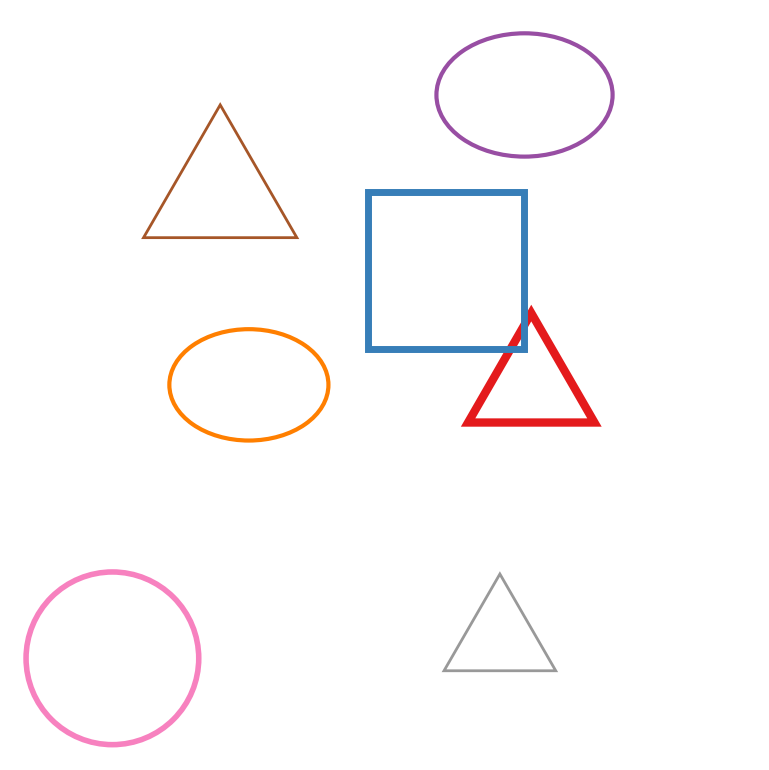[{"shape": "triangle", "thickness": 3, "radius": 0.47, "center": [0.69, 0.499]}, {"shape": "square", "thickness": 2.5, "radius": 0.51, "center": [0.579, 0.649]}, {"shape": "oval", "thickness": 1.5, "radius": 0.57, "center": [0.681, 0.877]}, {"shape": "oval", "thickness": 1.5, "radius": 0.52, "center": [0.323, 0.5]}, {"shape": "triangle", "thickness": 1, "radius": 0.57, "center": [0.286, 0.749]}, {"shape": "circle", "thickness": 2, "radius": 0.56, "center": [0.146, 0.145]}, {"shape": "triangle", "thickness": 1, "radius": 0.42, "center": [0.649, 0.171]}]